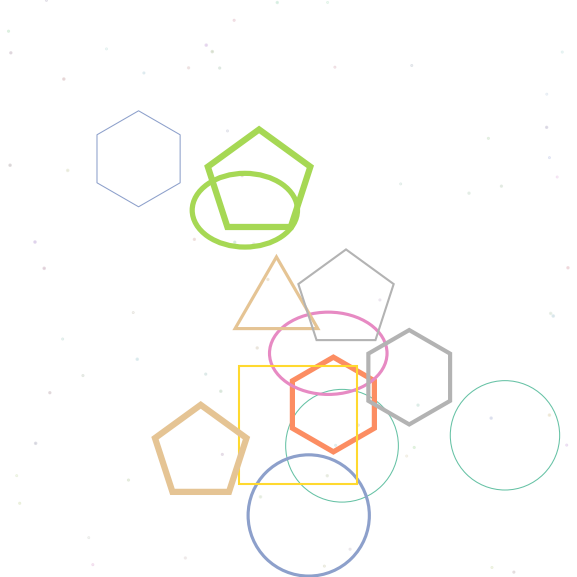[{"shape": "circle", "thickness": 0.5, "radius": 0.47, "center": [0.874, 0.245]}, {"shape": "circle", "thickness": 0.5, "radius": 0.49, "center": [0.592, 0.227]}, {"shape": "hexagon", "thickness": 2.5, "radius": 0.41, "center": [0.577, 0.299]}, {"shape": "circle", "thickness": 1.5, "radius": 0.52, "center": [0.535, 0.107]}, {"shape": "hexagon", "thickness": 0.5, "radius": 0.42, "center": [0.24, 0.724]}, {"shape": "oval", "thickness": 1.5, "radius": 0.51, "center": [0.568, 0.387]}, {"shape": "pentagon", "thickness": 3, "radius": 0.47, "center": [0.449, 0.682]}, {"shape": "oval", "thickness": 2.5, "radius": 0.46, "center": [0.424, 0.635]}, {"shape": "square", "thickness": 1, "radius": 0.51, "center": [0.517, 0.263]}, {"shape": "triangle", "thickness": 1.5, "radius": 0.41, "center": [0.479, 0.472]}, {"shape": "pentagon", "thickness": 3, "radius": 0.42, "center": [0.348, 0.215]}, {"shape": "hexagon", "thickness": 2, "radius": 0.41, "center": [0.709, 0.346]}, {"shape": "pentagon", "thickness": 1, "radius": 0.43, "center": [0.599, 0.48]}]